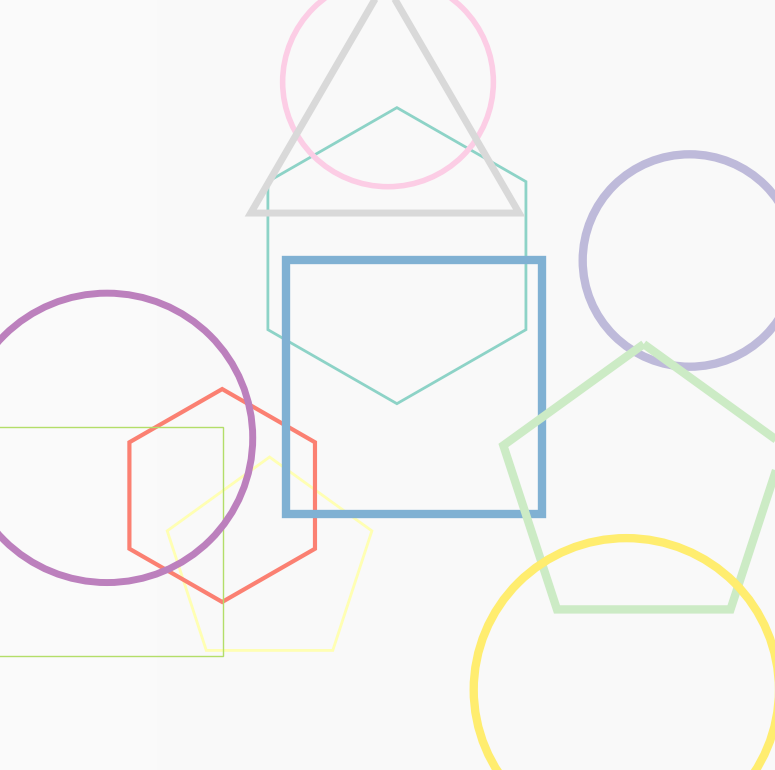[{"shape": "hexagon", "thickness": 1, "radius": 0.96, "center": [0.512, 0.668]}, {"shape": "pentagon", "thickness": 1, "radius": 0.69, "center": [0.348, 0.268]}, {"shape": "circle", "thickness": 3, "radius": 0.69, "center": [0.89, 0.662]}, {"shape": "hexagon", "thickness": 1.5, "radius": 0.69, "center": [0.287, 0.356]}, {"shape": "square", "thickness": 3, "radius": 0.83, "center": [0.534, 0.498]}, {"shape": "square", "thickness": 0.5, "radius": 0.74, "center": [0.14, 0.296]}, {"shape": "circle", "thickness": 2, "radius": 0.68, "center": [0.501, 0.893]}, {"shape": "triangle", "thickness": 2.5, "radius": 1.0, "center": [0.497, 0.823]}, {"shape": "circle", "thickness": 2.5, "radius": 0.94, "center": [0.138, 0.431]}, {"shape": "pentagon", "thickness": 3, "radius": 0.95, "center": [0.831, 0.363]}, {"shape": "circle", "thickness": 3, "radius": 0.98, "center": [0.808, 0.104]}]